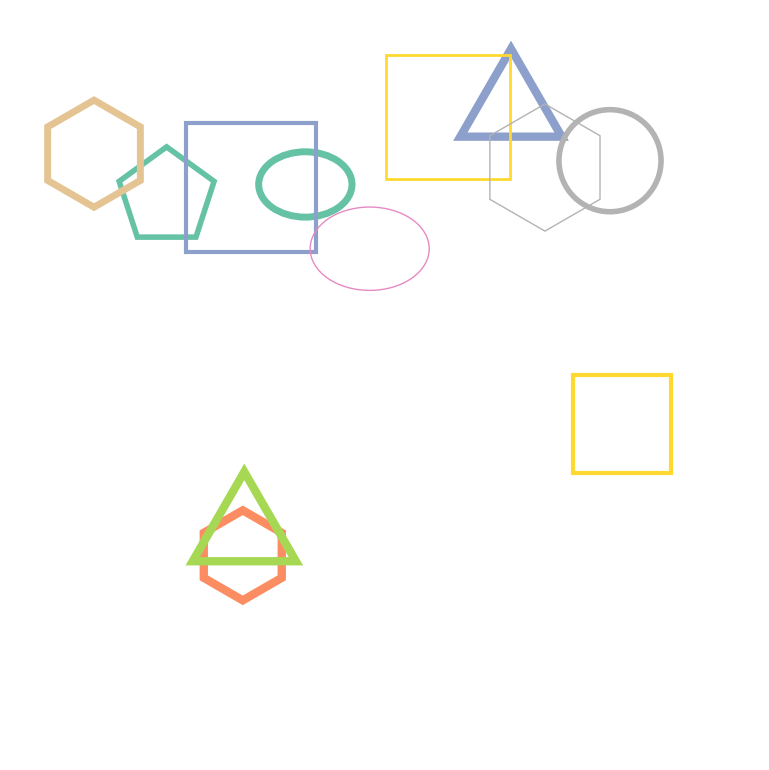[{"shape": "oval", "thickness": 2.5, "radius": 0.3, "center": [0.397, 0.76]}, {"shape": "pentagon", "thickness": 2, "radius": 0.32, "center": [0.216, 0.744]}, {"shape": "hexagon", "thickness": 3, "radius": 0.29, "center": [0.315, 0.279]}, {"shape": "triangle", "thickness": 3, "radius": 0.38, "center": [0.664, 0.86]}, {"shape": "square", "thickness": 1.5, "radius": 0.42, "center": [0.326, 0.756]}, {"shape": "oval", "thickness": 0.5, "radius": 0.39, "center": [0.48, 0.677]}, {"shape": "triangle", "thickness": 3, "radius": 0.39, "center": [0.317, 0.31]}, {"shape": "square", "thickness": 1, "radius": 0.4, "center": [0.582, 0.849]}, {"shape": "square", "thickness": 1.5, "radius": 0.32, "center": [0.808, 0.449]}, {"shape": "hexagon", "thickness": 2.5, "radius": 0.35, "center": [0.122, 0.8]}, {"shape": "hexagon", "thickness": 0.5, "radius": 0.41, "center": [0.708, 0.782]}, {"shape": "circle", "thickness": 2, "radius": 0.33, "center": [0.792, 0.791]}]